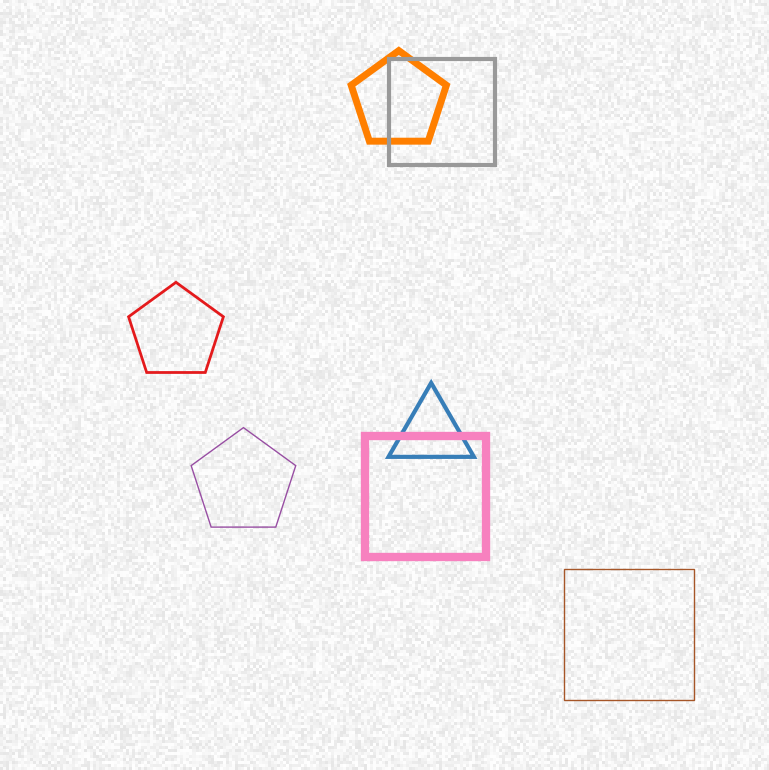[{"shape": "pentagon", "thickness": 1, "radius": 0.32, "center": [0.229, 0.569]}, {"shape": "triangle", "thickness": 1.5, "radius": 0.32, "center": [0.56, 0.439]}, {"shape": "pentagon", "thickness": 0.5, "radius": 0.36, "center": [0.316, 0.373]}, {"shape": "pentagon", "thickness": 2.5, "radius": 0.33, "center": [0.518, 0.869]}, {"shape": "square", "thickness": 0.5, "radius": 0.42, "center": [0.817, 0.176]}, {"shape": "square", "thickness": 3, "radius": 0.39, "center": [0.552, 0.355]}, {"shape": "square", "thickness": 1.5, "radius": 0.35, "center": [0.574, 0.854]}]